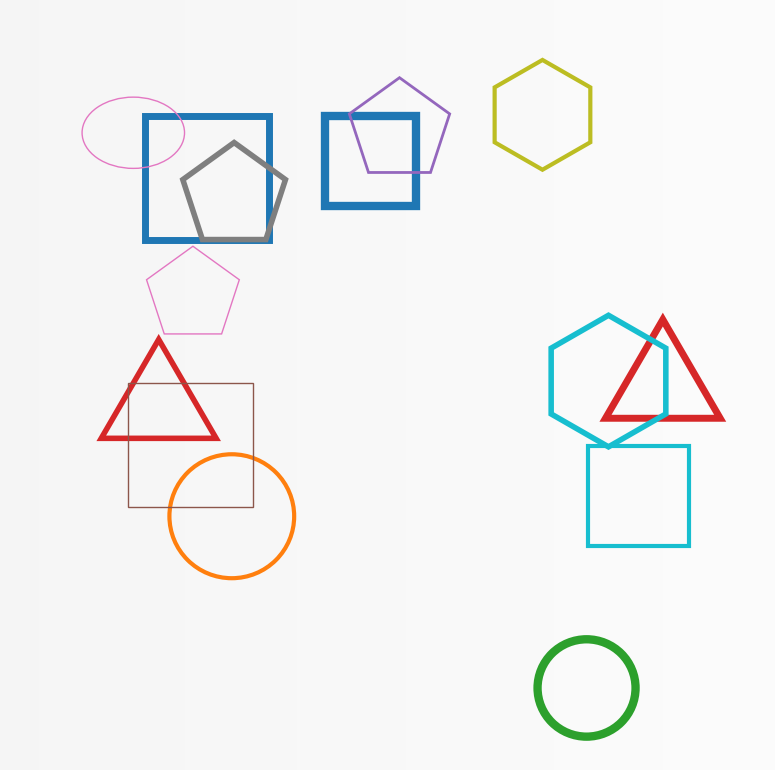[{"shape": "square", "thickness": 2.5, "radius": 0.4, "center": [0.267, 0.769]}, {"shape": "square", "thickness": 3, "radius": 0.29, "center": [0.478, 0.79]}, {"shape": "circle", "thickness": 1.5, "radius": 0.4, "center": [0.299, 0.33]}, {"shape": "circle", "thickness": 3, "radius": 0.32, "center": [0.757, 0.107]}, {"shape": "triangle", "thickness": 2.5, "radius": 0.43, "center": [0.855, 0.5]}, {"shape": "triangle", "thickness": 2, "radius": 0.43, "center": [0.205, 0.474]}, {"shape": "pentagon", "thickness": 1, "radius": 0.34, "center": [0.515, 0.831]}, {"shape": "square", "thickness": 0.5, "radius": 0.4, "center": [0.245, 0.422]}, {"shape": "oval", "thickness": 0.5, "radius": 0.33, "center": [0.172, 0.828]}, {"shape": "pentagon", "thickness": 0.5, "radius": 0.31, "center": [0.249, 0.617]}, {"shape": "pentagon", "thickness": 2, "radius": 0.35, "center": [0.302, 0.745]}, {"shape": "hexagon", "thickness": 1.5, "radius": 0.36, "center": [0.7, 0.851]}, {"shape": "square", "thickness": 1.5, "radius": 0.32, "center": [0.824, 0.356]}, {"shape": "hexagon", "thickness": 2, "radius": 0.43, "center": [0.785, 0.505]}]